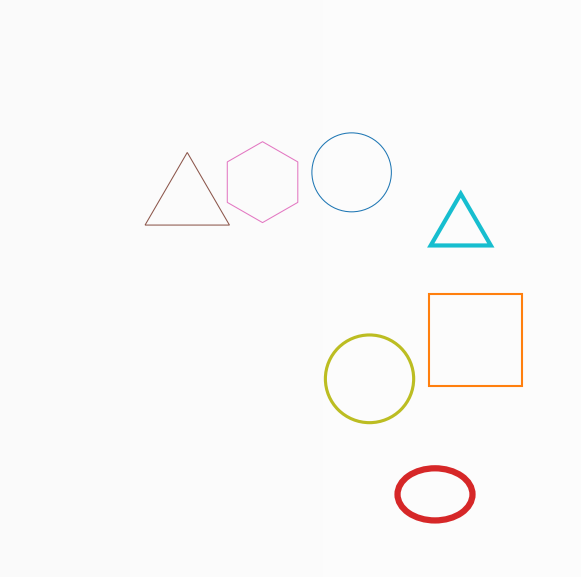[{"shape": "circle", "thickness": 0.5, "radius": 0.34, "center": [0.605, 0.701]}, {"shape": "square", "thickness": 1, "radius": 0.4, "center": [0.818, 0.411]}, {"shape": "oval", "thickness": 3, "radius": 0.32, "center": [0.748, 0.143]}, {"shape": "triangle", "thickness": 0.5, "radius": 0.42, "center": [0.322, 0.651]}, {"shape": "hexagon", "thickness": 0.5, "radius": 0.35, "center": [0.452, 0.684]}, {"shape": "circle", "thickness": 1.5, "radius": 0.38, "center": [0.636, 0.343]}, {"shape": "triangle", "thickness": 2, "radius": 0.3, "center": [0.793, 0.604]}]